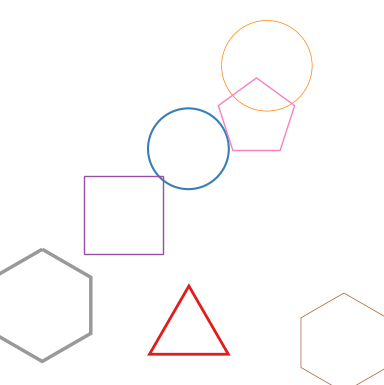[{"shape": "triangle", "thickness": 2, "radius": 0.59, "center": [0.491, 0.139]}, {"shape": "circle", "thickness": 1.5, "radius": 0.52, "center": [0.489, 0.614]}, {"shape": "square", "thickness": 1, "radius": 0.51, "center": [0.32, 0.442]}, {"shape": "circle", "thickness": 0.5, "radius": 0.59, "center": [0.693, 0.829]}, {"shape": "hexagon", "thickness": 0.5, "radius": 0.64, "center": [0.893, 0.11]}, {"shape": "pentagon", "thickness": 1, "radius": 0.52, "center": [0.666, 0.693]}, {"shape": "hexagon", "thickness": 2.5, "radius": 0.73, "center": [0.11, 0.207]}]